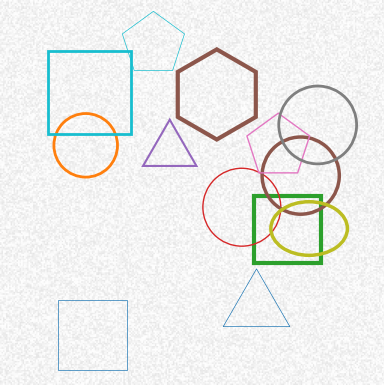[{"shape": "square", "thickness": 0.5, "radius": 0.45, "center": [0.24, 0.13]}, {"shape": "triangle", "thickness": 0.5, "radius": 0.5, "center": [0.666, 0.202]}, {"shape": "circle", "thickness": 2, "radius": 0.41, "center": [0.223, 0.623]}, {"shape": "square", "thickness": 3, "radius": 0.44, "center": [0.746, 0.404]}, {"shape": "circle", "thickness": 1, "radius": 0.51, "center": [0.628, 0.462]}, {"shape": "triangle", "thickness": 1.5, "radius": 0.4, "center": [0.441, 0.609]}, {"shape": "circle", "thickness": 2.5, "radius": 0.5, "center": [0.781, 0.544]}, {"shape": "hexagon", "thickness": 3, "radius": 0.59, "center": [0.563, 0.755]}, {"shape": "pentagon", "thickness": 1, "radius": 0.43, "center": [0.723, 0.62]}, {"shape": "circle", "thickness": 2, "radius": 0.51, "center": [0.825, 0.675]}, {"shape": "oval", "thickness": 2.5, "radius": 0.5, "center": [0.803, 0.406]}, {"shape": "pentagon", "thickness": 0.5, "radius": 0.42, "center": [0.398, 0.886]}, {"shape": "square", "thickness": 2, "radius": 0.54, "center": [0.232, 0.759]}]